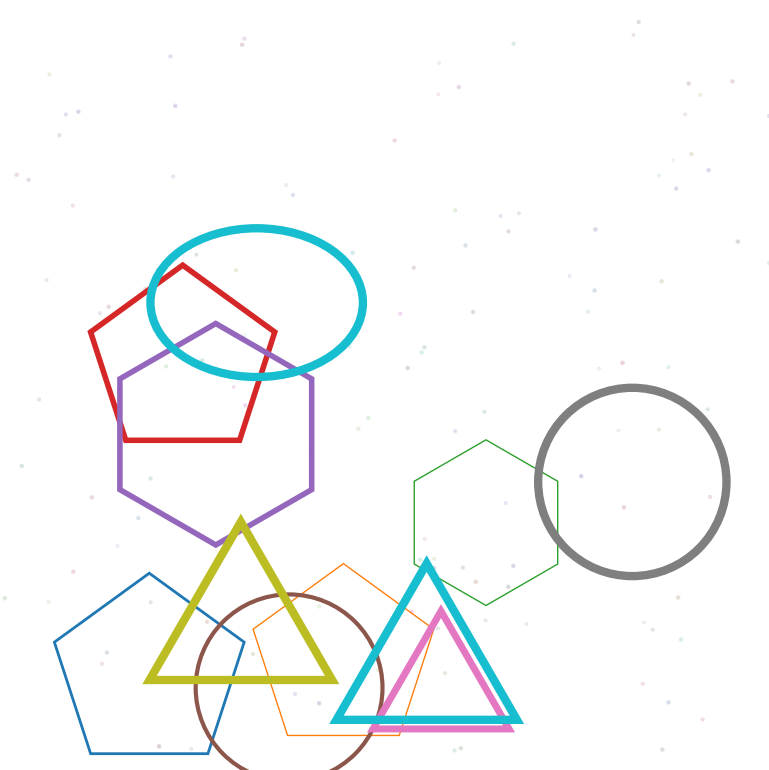[{"shape": "pentagon", "thickness": 1, "radius": 0.65, "center": [0.194, 0.126]}, {"shape": "pentagon", "thickness": 0.5, "radius": 0.62, "center": [0.446, 0.145]}, {"shape": "hexagon", "thickness": 0.5, "radius": 0.54, "center": [0.631, 0.321]}, {"shape": "pentagon", "thickness": 2, "radius": 0.63, "center": [0.237, 0.53]}, {"shape": "hexagon", "thickness": 2, "radius": 0.72, "center": [0.28, 0.436]}, {"shape": "circle", "thickness": 1.5, "radius": 0.61, "center": [0.375, 0.107]}, {"shape": "triangle", "thickness": 2.5, "radius": 0.51, "center": [0.573, 0.104]}, {"shape": "circle", "thickness": 3, "radius": 0.61, "center": [0.821, 0.374]}, {"shape": "triangle", "thickness": 3, "radius": 0.68, "center": [0.313, 0.185]}, {"shape": "oval", "thickness": 3, "radius": 0.69, "center": [0.333, 0.607]}, {"shape": "triangle", "thickness": 3, "radius": 0.68, "center": [0.554, 0.133]}]